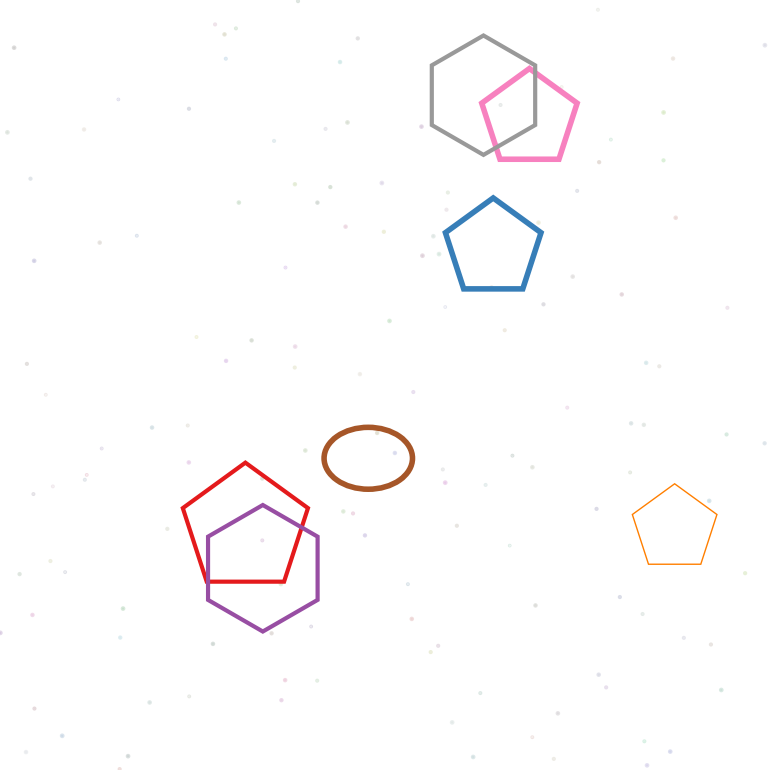[{"shape": "pentagon", "thickness": 1.5, "radius": 0.43, "center": [0.319, 0.314]}, {"shape": "pentagon", "thickness": 2, "radius": 0.33, "center": [0.641, 0.678]}, {"shape": "hexagon", "thickness": 1.5, "radius": 0.41, "center": [0.341, 0.262]}, {"shape": "pentagon", "thickness": 0.5, "radius": 0.29, "center": [0.876, 0.314]}, {"shape": "oval", "thickness": 2, "radius": 0.29, "center": [0.478, 0.405]}, {"shape": "pentagon", "thickness": 2, "radius": 0.33, "center": [0.688, 0.846]}, {"shape": "hexagon", "thickness": 1.5, "radius": 0.39, "center": [0.628, 0.876]}]